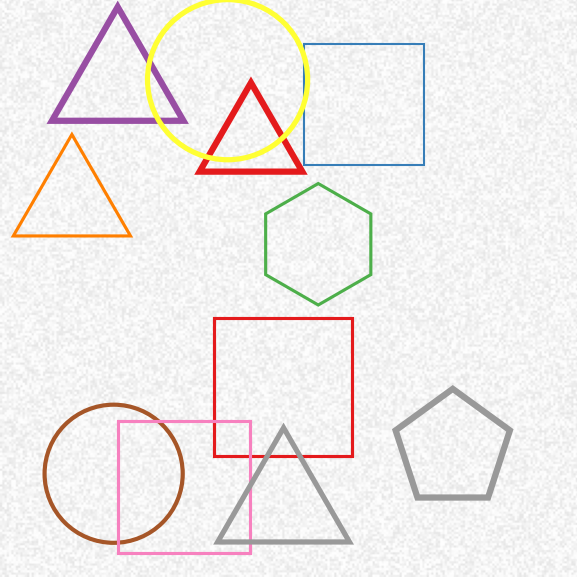[{"shape": "square", "thickness": 1.5, "radius": 0.6, "center": [0.489, 0.329]}, {"shape": "triangle", "thickness": 3, "radius": 0.51, "center": [0.435, 0.753]}, {"shape": "square", "thickness": 1, "radius": 0.52, "center": [0.63, 0.818]}, {"shape": "hexagon", "thickness": 1.5, "radius": 0.53, "center": [0.551, 0.576]}, {"shape": "triangle", "thickness": 3, "radius": 0.66, "center": [0.204, 0.856]}, {"shape": "triangle", "thickness": 1.5, "radius": 0.59, "center": [0.124, 0.649]}, {"shape": "circle", "thickness": 2.5, "radius": 0.69, "center": [0.394, 0.861]}, {"shape": "circle", "thickness": 2, "radius": 0.6, "center": [0.197, 0.179]}, {"shape": "square", "thickness": 1.5, "radius": 0.57, "center": [0.318, 0.156]}, {"shape": "pentagon", "thickness": 3, "radius": 0.52, "center": [0.784, 0.222]}, {"shape": "triangle", "thickness": 2.5, "radius": 0.66, "center": [0.491, 0.127]}]